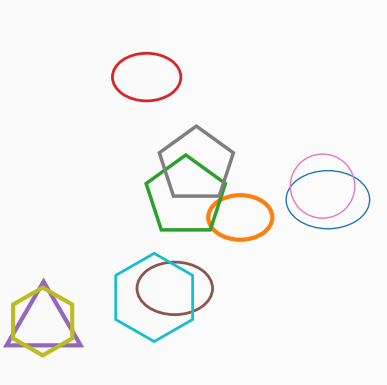[{"shape": "oval", "thickness": 1, "radius": 0.54, "center": [0.846, 0.481]}, {"shape": "oval", "thickness": 3, "radius": 0.41, "center": [0.62, 0.435]}, {"shape": "pentagon", "thickness": 2.5, "radius": 0.54, "center": [0.479, 0.49]}, {"shape": "oval", "thickness": 2, "radius": 0.44, "center": [0.378, 0.8]}, {"shape": "triangle", "thickness": 3, "radius": 0.55, "center": [0.112, 0.158]}, {"shape": "oval", "thickness": 2, "radius": 0.49, "center": [0.451, 0.251]}, {"shape": "circle", "thickness": 1, "radius": 0.42, "center": [0.832, 0.517]}, {"shape": "pentagon", "thickness": 2.5, "radius": 0.5, "center": [0.507, 0.572]}, {"shape": "hexagon", "thickness": 3, "radius": 0.44, "center": [0.11, 0.165]}, {"shape": "hexagon", "thickness": 2, "radius": 0.57, "center": [0.398, 0.227]}]